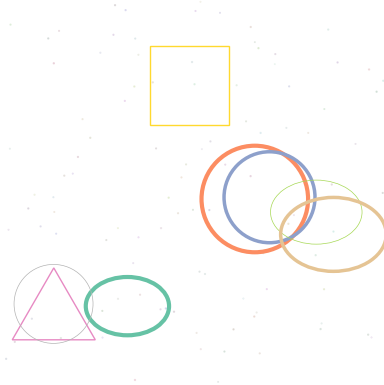[{"shape": "oval", "thickness": 3, "radius": 0.54, "center": [0.331, 0.205]}, {"shape": "circle", "thickness": 3, "radius": 0.69, "center": [0.662, 0.483]}, {"shape": "circle", "thickness": 2.5, "radius": 0.59, "center": [0.7, 0.488]}, {"shape": "triangle", "thickness": 1, "radius": 0.62, "center": [0.14, 0.18]}, {"shape": "oval", "thickness": 0.5, "radius": 0.59, "center": [0.822, 0.449]}, {"shape": "square", "thickness": 1, "radius": 0.51, "center": [0.492, 0.778]}, {"shape": "oval", "thickness": 2.5, "radius": 0.69, "center": [0.866, 0.391]}, {"shape": "circle", "thickness": 0.5, "radius": 0.51, "center": [0.139, 0.211]}]